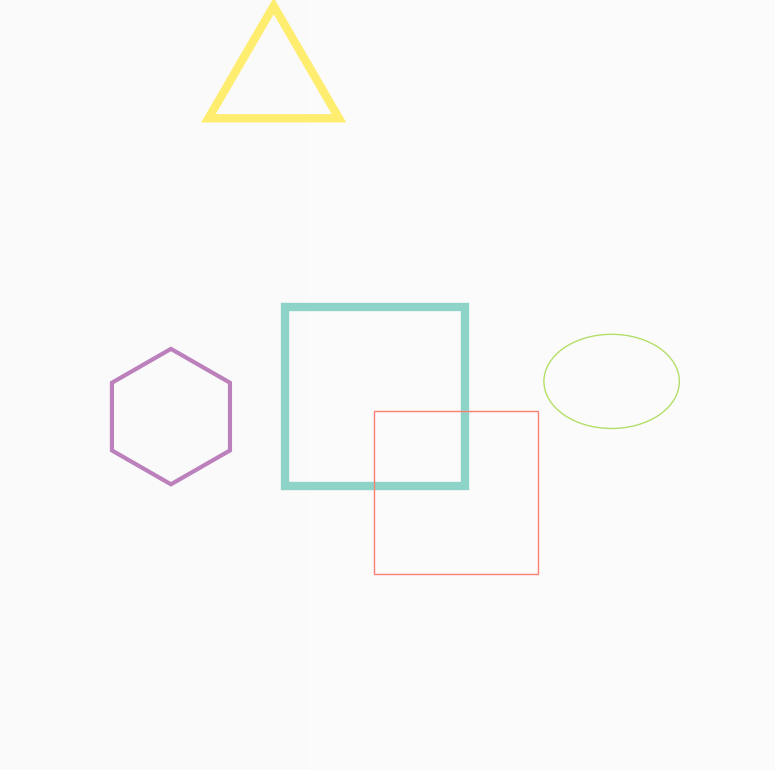[{"shape": "square", "thickness": 3, "radius": 0.58, "center": [0.484, 0.485]}, {"shape": "square", "thickness": 0.5, "radius": 0.53, "center": [0.588, 0.361]}, {"shape": "oval", "thickness": 0.5, "radius": 0.44, "center": [0.789, 0.505]}, {"shape": "hexagon", "thickness": 1.5, "radius": 0.44, "center": [0.221, 0.459]}, {"shape": "triangle", "thickness": 3, "radius": 0.49, "center": [0.353, 0.895]}]